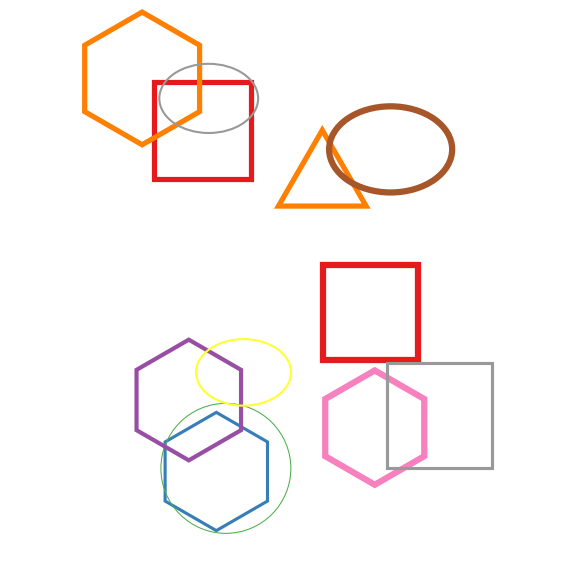[{"shape": "square", "thickness": 2.5, "radius": 0.42, "center": [0.351, 0.773]}, {"shape": "square", "thickness": 3, "radius": 0.41, "center": [0.642, 0.458]}, {"shape": "hexagon", "thickness": 1.5, "radius": 0.51, "center": [0.375, 0.183]}, {"shape": "circle", "thickness": 0.5, "radius": 0.56, "center": [0.391, 0.188]}, {"shape": "hexagon", "thickness": 2, "radius": 0.52, "center": [0.327, 0.306]}, {"shape": "hexagon", "thickness": 2.5, "radius": 0.57, "center": [0.246, 0.863]}, {"shape": "triangle", "thickness": 2.5, "radius": 0.44, "center": [0.558, 0.686]}, {"shape": "oval", "thickness": 1, "radius": 0.41, "center": [0.422, 0.354]}, {"shape": "oval", "thickness": 3, "radius": 0.53, "center": [0.676, 0.74]}, {"shape": "hexagon", "thickness": 3, "radius": 0.5, "center": [0.649, 0.259]}, {"shape": "oval", "thickness": 1, "radius": 0.43, "center": [0.361, 0.829]}, {"shape": "square", "thickness": 1.5, "radius": 0.46, "center": [0.762, 0.279]}]